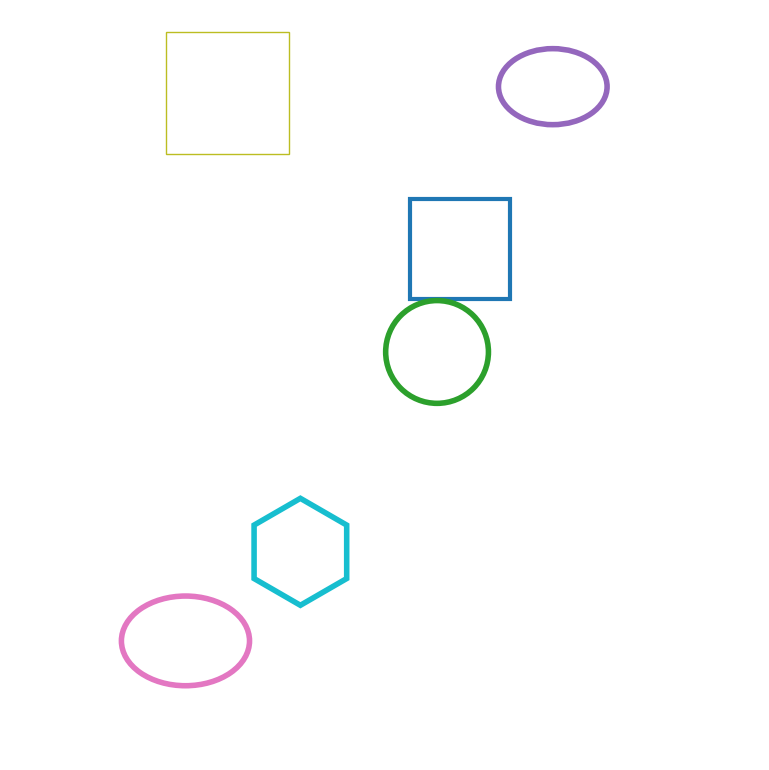[{"shape": "square", "thickness": 1.5, "radius": 0.32, "center": [0.598, 0.676]}, {"shape": "circle", "thickness": 2, "radius": 0.33, "center": [0.568, 0.543]}, {"shape": "oval", "thickness": 2, "radius": 0.35, "center": [0.718, 0.887]}, {"shape": "oval", "thickness": 2, "radius": 0.42, "center": [0.241, 0.168]}, {"shape": "square", "thickness": 0.5, "radius": 0.4, "center": [0.296, 0.879]}, {"shape": "hexagon", "thickness": 2, "radius": 0.35, "center": [0.39, 0.283]}]